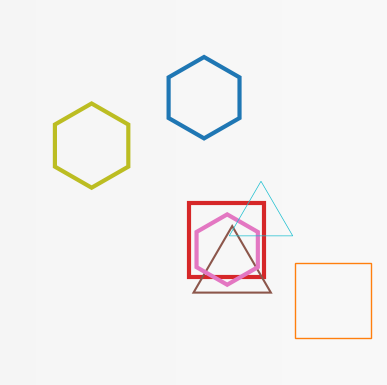[{"shape": "hexagon", "thickness": 3, "radius": 0.53, "center": [0.527, 0.746]}, {"shape": "square", "thickness": 1, "radius": 0.49, "center": [0.859, 0.22]}, {"shape": "square", "thickness": 3, "radius": 0.48, "center": [0.583, 0.376]}, {"shape": "triangle", "thickness": 1.5, "radius": 0.58, "center": [0.599, 0.298]}, {"shape": "hexagon", "thickness": 3, "radius": 0.46, "center": [0.586, 0.352]}, {"shape": "hexagon", "thickness": 3, "radius": 0.55, "center": [0.236, 0.622]}, {"shape": "triangle", "thickness": 0.5, "radius": 0.47, "center": [0.674, 0.435]}]